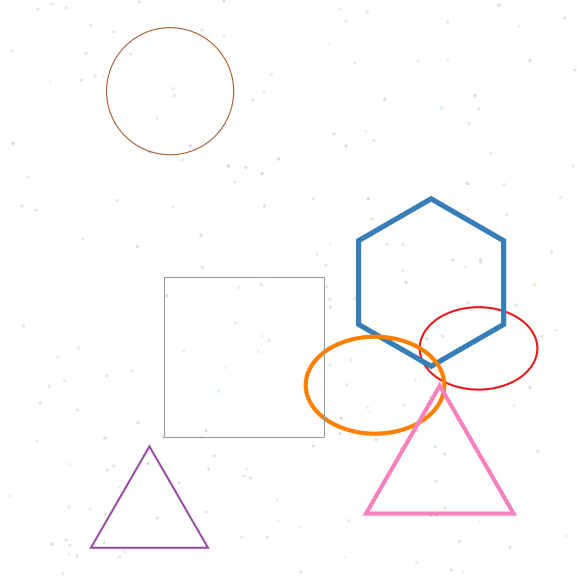[{"shape": "oval", "thickness": 1, "radius": 0.51, "center": [0.829, 0.396]}, {"shape": "hexagon", "thickness": 2.5, "radius": 0.73, "center": [0.747, 0.51]}, {"shape": "triangle", "thickness": 1, "radius": 0.59, "center": [0.259, 0.109]}, {"shape": "oval", "thickness": 2, "radius": 0.6, "center": [0.649, 0.332]}, {"shape": "circle", "thickness": 0.5, "radius": 0.55, "center": [0.295, 0.841]}, {"shape": "triangle", "thickness": 2, "radius": 0.74, "center": [0.762, 0.184]}, {"shape": "square", "thickness": 0.5, "radius": 0.69, "center": [0.422, 0.38]}]